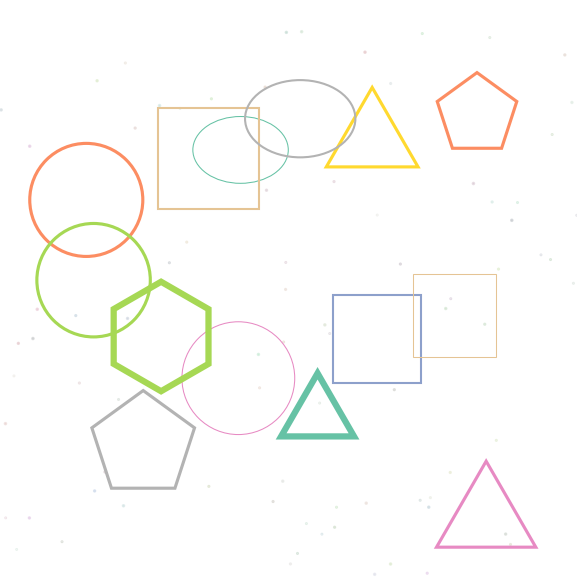[{"shape": "triangle", "thickness": 3, "radius": 0.36, "center": [0.55, 0.28]}, {"shape": "oval", "thickness": 0.5, "radius": 0.41, "center": [0.417, 0.74]}, {"shape": "pentagon", "thickness": 1.5, "radius": 0.36, "center": [0.826, 0.801]}, {"shape": "circle", "thickness": 1.5, "radius": 0.49, "center": [0.149, 0.653]}, {"shape": "square", "thickness": 1, "radius": 0.38, "center": [0.652, 0.413]}, {"shape": "triangle", "thickness": 1.5, "radius": 0.5, "center": [0.842, 0.101]}, {"shape": "circle", "thickness": 0.5, "radius": 0.49, "center": [0.413, 0.344]}, {"shape": "hexagon", "thickness": 3, "radius": 0.47, "center": [0.279, 0.416]}, {"shape": "circle", "thickness": 1.5, "radius": 0.49, "center": [0.162, 0.514]}, {"shape": "triangle", "thickness": 1.5, "radius": 0.46, "center": [0.644, 0.756]}, {"shape": "square", "thickness": 1, "radius": 0.44, "center": [0.362, 0.724]}, {"shape": "square", "thickness": 0.5, "radius": 0.36, "center": [0.787, 0.452]}, {"shape": "pentagon", "thickness": 1.5, "radius": 0.47, "center": [0.248, 0.229]}, {"shape": "oval", "thickness": 1, "radius": 0.48, "center": [0.52, 0.794]}]